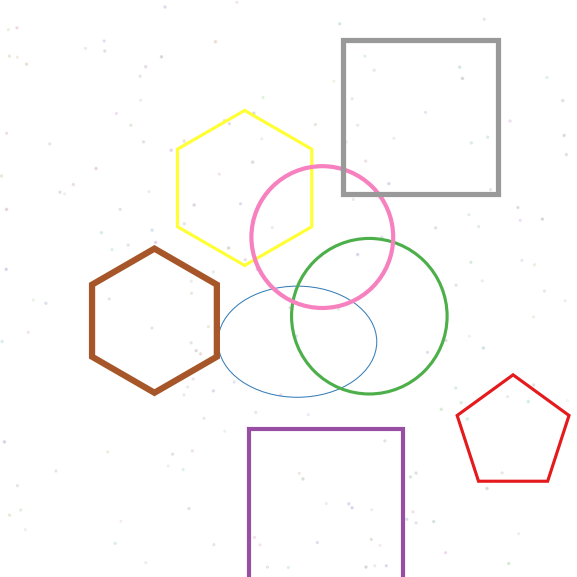[{"shape": "pentagon", "thickness": 1.5, "radius": 0.51, "center": [0.888, 0.248]}, {"shape": "oval", "thickness": 0.5, "radius": 0.69, "center": [0.515, 0.407]}, {"shape": "circle", "thickness": 1.5, "radius": 0.67, "center": [0.64, 0.452]}, {"shape": "square", "thickness": 2, "radius": 0.67, "center": [0.564, 0.122]}, {"shape": "hexagon", "thickness": 1.5, "radius": 0.67, "center": [0.424, 0.674]}, {"shape": "hexagon", "thickness": 3, "radius": 0.62, "center": [0.267, 0.444]}, {"shape": "circle", "thickness": 2, "radius": 0.61, "center": [0.558, 0.589]}, {"shape": "square", "thickness": 2.5, "radius": 0.67, "center": [0.728, 0.797]}]